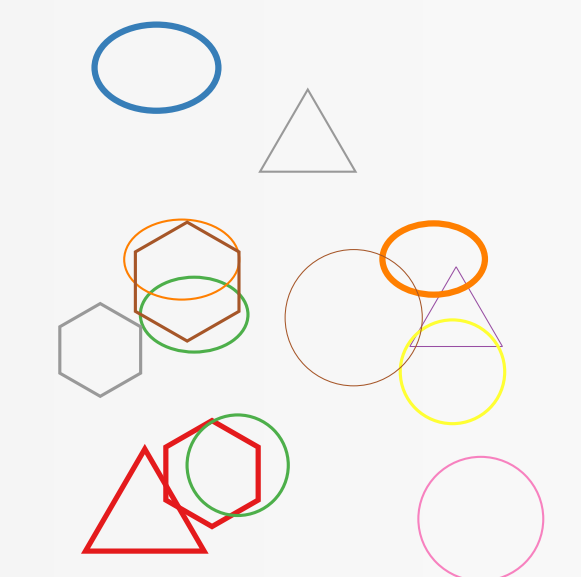[{"shape": "triangle", "thickness": 2.5, "radius": 0.59, "center": [0.249, 0.104]}, {"shape": "hexagon", "thickness": 2.5, "radius": 0.46, "center": [0.365, 0.179]}, {"shape": "oval", "thickness": 3, "radius": 0.53, "center": [0.269, 0.882]}, {"shape": "circle", "thickness": 1.5, "radius": 0.44, "center": [0.409, 0.194]}, {"shape": "oval", "thickness": 1.5, "radius": 0.46, "center": [0.334, 0.454]}, {"shape": "triangle", "thickness": 0.5, "radius": 0.46, "center": [0.785, 0.445]}, {"shape": "oval", "thickness": 1, "radius": 0.49, "center": [0.313, 0.55]}, {"shape": "oval", "thickness": 3, "radius": 0.44, "center": [0.746, 0.551]}, {"shape": "circle", "thickness": 1.5, "radius": 0.45, "center": [0.778, 0.355]}, {"shape": "circle", "thickness": 0.5, "radius": 0.59, "center": [0.609, 0.449]}, {"shape": "hexagon", "thickness": 1.5, "radius": 0.51, "center": [0.322, 0.511]}, {"shape": "circle", "thickness": 1, "radius": 0.54, "center": [0.827, 0.101]}, {"shape": "hexagon", "thickness": 1.5, "radius": 0.4, "center": [0.172, 0.393]}, {"shape": "triangle", "thickness": 1, "radius": 0.47, "center": [0.529, 0.749]}]